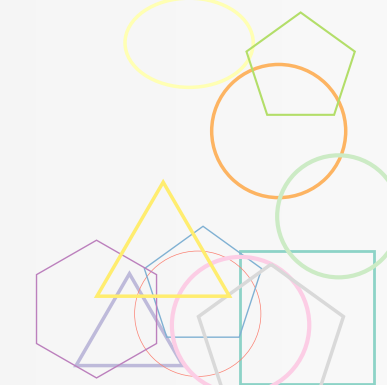[{"shape": "square", "thickness": 2, "radius": 0.86, "center": [0.793, 0.175]}, {"shape": "oval", "thickness": 2.5, "radius": 0.83, "center": [0.488, 0.889]}, {"shape": "triangle", "thickness": 2.5, "radius": 0.8, "center": [0.334, 0.13]}, {"shape": "circle", "thickness": 0.5, "radius": 0.81, "center": [0.51, 0.185]}, {"shape": "pentagon", "thickness": 1, "radius": 0.8, "center": [0.524, 0.253]}, {"shape": "circle", "thickness": 2.5, "radius": 0.86, "center": [0.719, 0.66]}, {"shape": "pentagon", "thickness": 1.5, "radius": 0.73, "center": [0.776, 0.821]}, {"shape": "circle", "thickness": 3, "radius": 0.89, "center": [0.621, 0.155]}, {"shape": "pentagon", "thickness": 2.5, "radius": 0.98, "center": [0.699, 0.117]}, {"shape": "hexagon", "thickness": 1, "radius": 0.89, "center": [0.249, 0.197]}, {"shape": "circle", "thickness": 3, "radius": 0.79, "center": [0.874, 0.438]}, {"shape": "triangle", "thickness": 2.5, "radius": 0.99, "center": [0.421, 0.329]}]